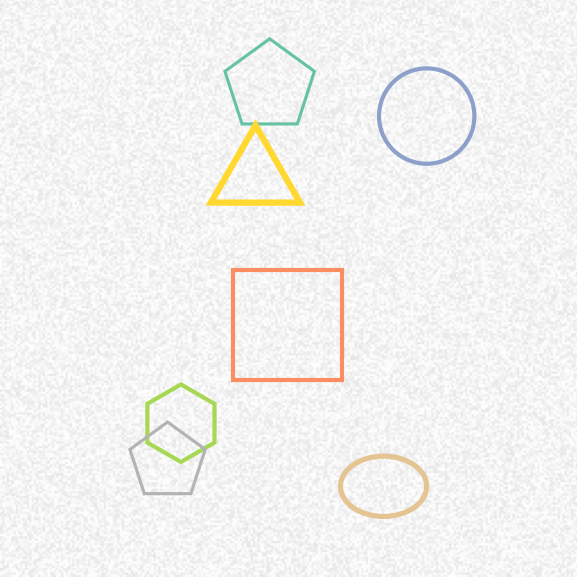[{"shape": "pentagon", "thickness": 1.5, "radius": 0.41, "center": [0.467, 0.85]}, {"shape": "square", "thickness": 2, "radius": 0.47, "center": [0.498, 0.436]}, {"shape": "circle", "thickness": 2, "radius": 0.41, "center": [0.739, 0.798]}, {"shape": "hexagon", "thickness": 2, "radius": 0.34, "center": [0.313, 0.266]}, {"shape": "triangle", "thickness": 3, "radius": 0.45, "center": [0.442, 0.693]}, {"shape": "oval", "thickness": 2.5, "radius": 0.37, "center": [0.664, 0.157]}, {"shape": "pentagon", "thickness": 1.5, "radius": 0.34, "center": [0.29, 0.2]}]